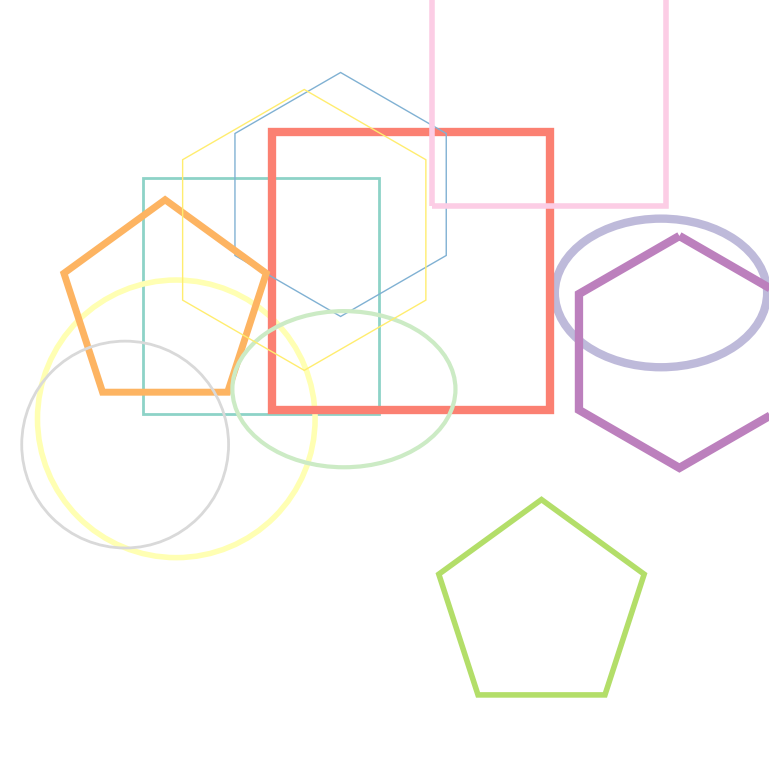[{"shape": "square", "thickness": 1, "radius": 0.77, "center": [0.339, 0.615]}, {"shape": "circle", "thickness": 2, "radius": 0.9, "center": [0.229, 0.456]}, {"shape": "oval", "thickness": 3, "radius": 0.69, "center": [0.858, 0.62]}, {"shape": "square", "thickness": 3, "radius": 0.9, "center": [0.534, 0.648]}, {"shape": "hexagon", "thickness": 0.5, "radius": 0.79, "center": [0.442, 0.747]}, {"shape": "pentagon", "thickness": 2.5, "radius": 0.69, "center": [0.214, 0.602]}, {"shape": "pentagon", "thickness": 2, "radius": 0.7, "center": [0.703, 0.211]}, {"shape": "square", "thickness": 2, "radius": 0.76, "center": [0.713, 0.884]}, {"shape": "circle", "thickness": 1, "radius": 0.67, "center": [0.163, 0.423]}, {"shape": "hexagon", "thickness": 3, "radius": 0.75, "center": [0.882, 0.543]}, {"shape": "oval", "thickness": 1.5, "radius": 0.72, "center": [0.447, 0.495]}, {"shape": "hexagon", "thickness": 0.5, "radius": 0.91, "center": [0.395, 0.701]}]